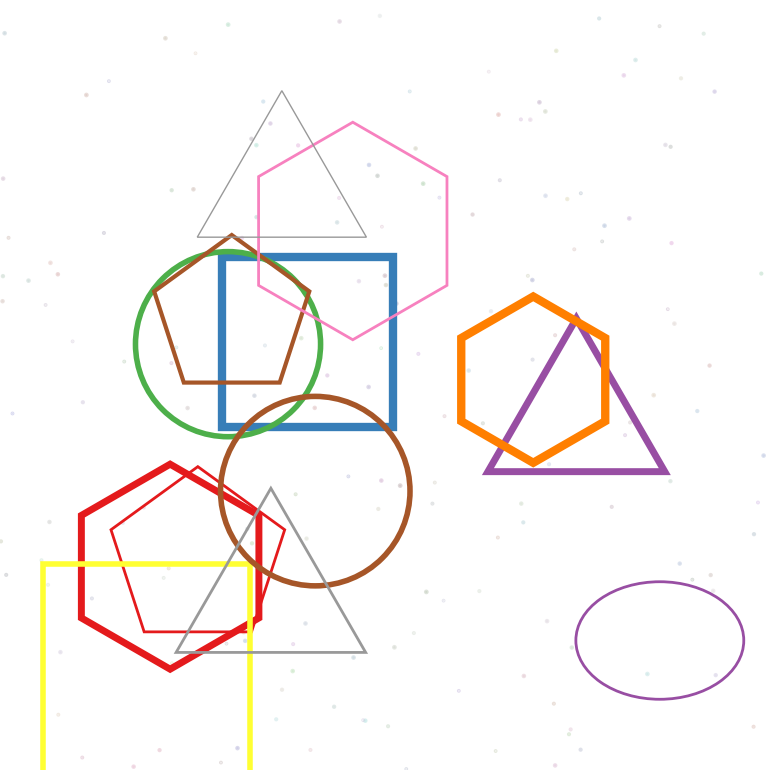[{"shape": "pentagon", "thickness": 1, "radius": 0.59, "center": [0.257, 0.275]}, {"shape": "hexagon", "thickness": 2.5, "radius": 0.67, "center": [0.221, 0.264]}, {"shape": "square", "thickness": 3, "radius": 0.55, "center": [0.399, 0.556]}, {"shape": "circle", "thickness": 2, "radius": 0.6, "center": [0.296, 0.553]}, {"shape": "triangle", "thickness": 2.5, "radius": 0.66, "center": [0.749, 0.454]}, {"shape": "oval", "thickness": 1, "radius": 0.55, "center": [0.857, 0.168]}, {"shape": "hexagon", "thickness": 3, "radius": 0.54, "center": [0.693, 0.507]}, {"shape": "square", "thickness": 2, "radius": 0.67, "center": [0.19, 0.133]}, {"shape": "circle", "thickness": 2, "radius": 0.62, "center": [0.409, 0.362]}, {"shape": "pentagon", "thickness": 1.5, "radius": 0.53, "center": [0.301, 0.589]}, {"shape": "hexagon", "thickness": 1, "radius": 0.71, "center": [0.458, 0.7]}, {"shape": "triangle", "thickness": 0.5, "radius": 0.63, "center": [0.366, 0.755]}, {"shape": "triangle", "thickness": 1, "radius": 0.71, "center": [0.352, 0.224]}]